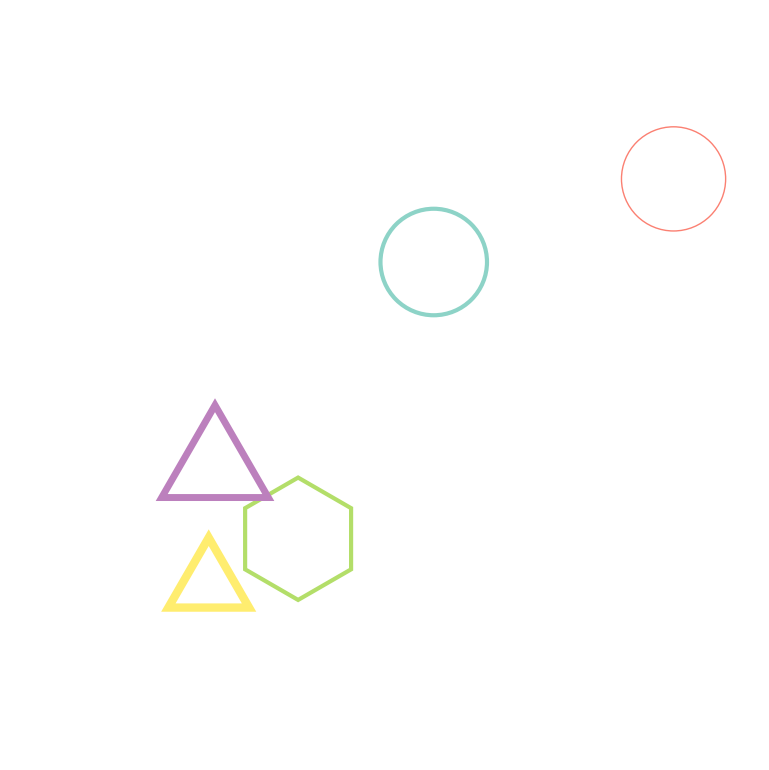[{"shape": "circle", "thickness": 1.5, "radius": 0.35, "center": [0.563, 0.66]}, {"shape": "circle", "thickness": 0.5, "radius": 0.34, "center": [0.875, 0.768]}, {"shape": "hexagon", "thickness": 1.5, "radius": 0.4, "center": [0.387, 0.3]}, {"shape": "triangle", "thickness": 2.5, "radius": 0.4, "center": [0.279, 0.394]}, {"shape": "triangle", "thickness": 3, "radius": 0.3, "center": [0.271, 0.241]}]